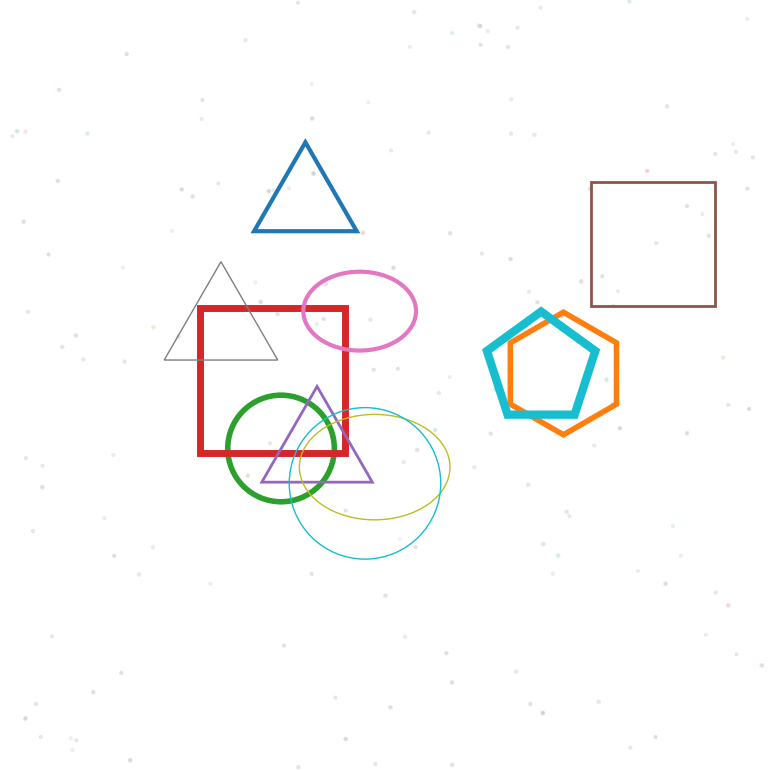[{"shape": "triangle", "thickness": 1.5, "radius": 0.38, "center": [0.397, 0.738]}, {"shape": "hexagon", "thickness": 2, "radius": 0.4, "center": [0.732, 0.515]}, {"shape": "circle", "thickness": 2, "radius": 0.35, "center": [0.365, 0.418]}, {"shape": "square", "thickness": 2.5, "radius": 0.47, "center": [0.354, 0.506]}, {"shape": "triangle", "thickness": 1, "radius": 0.41, "center": [0.412, 0.415]}, {"shape": "square", "thickness": 1, "radius": 0.4, "center": [0.848, 0.683]}, {"shape": "oval", "thickness": 1.5, "radius": 0.37, "center": [0.467, 0.596]}, {"shape": "triangle", "thickness": 0.5, "radius": 0.43, "center": [0.287, 0.575]}, {"shape": "oval", "thickness": 0.5, "radius": 0.49, "center": [0.487, 0.393]}, {"shape": "pentagon", "thickness": 3, "radius": 0.37, "center": [0.703, 0.521]}, {"shape": "circle", "thickness": 0.5, "radius": 0.49, "center": [0.474, 0.372]}]